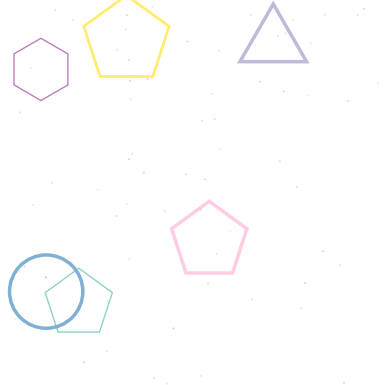[{"shape": "pentagon", "thickness": 1, "radius": 0.46, "center": [0.205, 0.212]}, {"shape": "triangle", "thickness": 2.5, "radius": 0.5, "center": [0.71, 0.89]}, {"shape": "circle", "thickness": 2.5, "radius": 0.48, "center": [0.12, 0.243]}, {"shape": "pentagon", "thickness": 2.5, "radius": 0.51, "center": [0.544, 0.374]}, {"shape": "hexagon", "thickness": 1, "radius": 0.4, "center": [0.106, 0.82]}, {"shape": "pentagon", "thickness": 2, "radius": 0.58, "center": [0.328, 0.896]}]